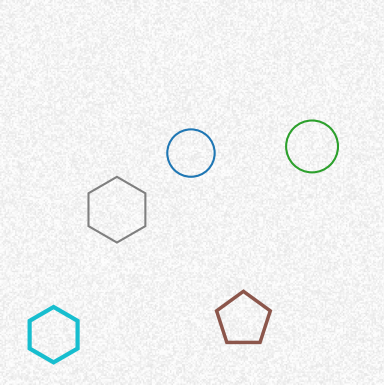[{"shape": "circle", "thickness": 1.5, "radius": 0.31, "center": [0.496, 0.602]}, {"shape": "circle", "thickness": 1.5, "radius": 0.34, "center": [0.811, 0.62]}, {"shape": "pentagon", "thickness": 2.5, "radius": 0.37, "center": [0.632, 0.17]}, {"shape": "hexagon", "thickness": 1.5, "radius": 0.43, "center": [0.304, 0.455]}, {"shape": "hexagon", "thickness": 3, "radius": 0.36, "center": [0.139, 0.131]}]